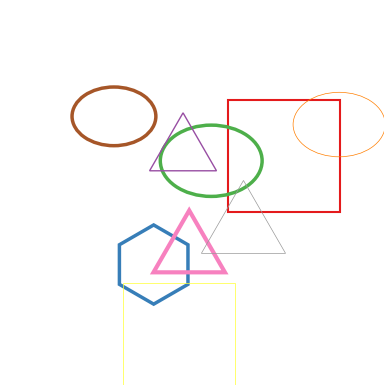[{"shape": "square", "thickness": 1.5, "radius": 0.73, "center": [0.738, 0.595]}, {"shape": "hexagon", "thickness": 2.5, "radius": 0.51, "center": [0.399, 0.313]}, {"shape": "oval", "thickness": 2.5, "radius": 0.66, "center": [0.549, 0.582]}, {"shape": "triangle", "thickness": 1, "radius": 0.5, "center": [0.475, 0.607]}, {"shape": "oval", "thickness": 0.5, "radius": 0.6, "center": [0.881, 0.676]}, {"shape": "square", "thickness": 0.5, "radius": 0.72, "center": [0.465, 0.12]}, {"shape": "oval", "thickness": 2.5, "radius": 0.54, "center": [0.296, 0.698]}, {"shape": "triangle", "thickness": 3, "radius": 0.54, "center": [0.491, 0.346]}, {"shape": "triangle", "thickness": 0.5, "radius": 0.63, "center": [0.632, 0.405]}]